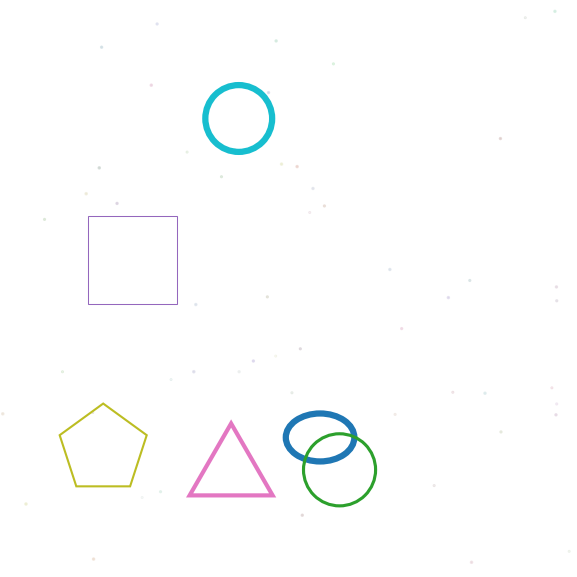[{"shape": "oval", "thickness": 3, "radius": 0.3, "center": [0.554, 0.242]}, {"shape": "circle", "thickness": 1.5, "radius": 0.31, "center": [0.588, 0.186]}, {"shape": "square", "thickness": 0.5, "radius": 0.38, "center": [0.23, 0.549]}, {"shape": "triangle", "thickness": 2, "radius": 0.41, "center": [0.4, 0.183]}, {"shape": "pentagon", "thickness": 1, "radius": 0.4, "center": [0.179, 0.221]}, {"shape": "circle", "thickness": 3, "radius": 0.29, "center": [0.413, 0.794]}]